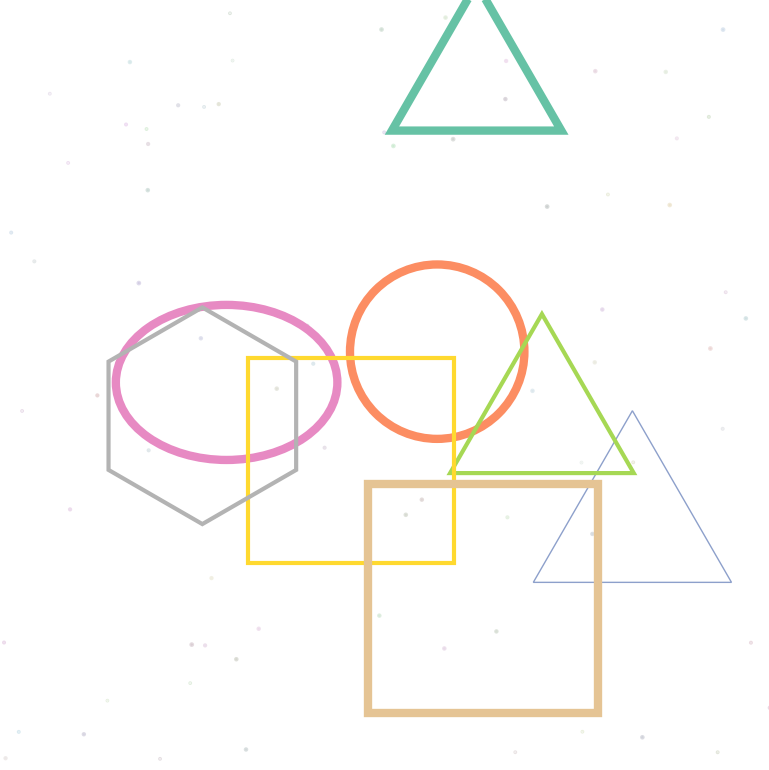[{"shape": "triangle", "thickness": 3, "radius": 0.64, "center": [0.619, 0.894]}, {"shape": "circle", "thickness": 3, "radius": 0.57, "center": [0.568, 0.543]}, {"shape": "triangle", "thickness": 0.5, "radius": 0.74, "center": [0.821, 0.318]}, {"shape": "oval", "thickness": 3, "radius": 0.72, "center": [0.294, 0.503]}, {"shape": "triangle", "thickness": 1.5, "radius": 0.69, "center": [0.704, 0.454]}, {"shape": "square", "thickness": 1.5, "radius": 0.67, "center": [0.456, 0.402]}, {"shape": "square", "thickness": 3, "radius": 0.75, "center": [0.628, 0.223]}, {"shape": "hexagon", "thickness": 1.5, "radius": 0.7, "center": [0.263, 0.46]}]